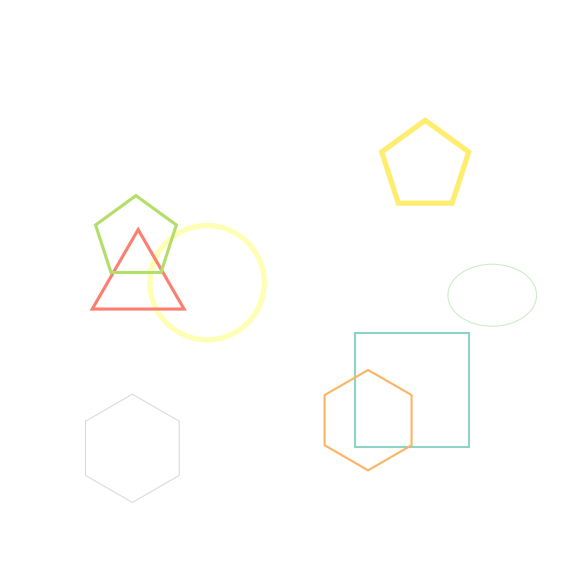[{"shape": "square", "thickness": 1, "radius": 0.49, "center": [0.714, 0.324]}, {"shape": "circle", "thickness": 2.5, "radius": 0.49, "center": [0.358, 0.51]}, {"shape": "triangle", "thickness": 1.5, "radius": 0.46, "center": [0.239, 0.51]}, {"shape": "hexagon", "thickness": 1, "radius": 0.43, "center": [0.637, 0.272]}, {"shape": "pentagon", "thickness": 1.5, "radius": 0.37, "center": [0.235, 0.587]}, {"shape": "hexagon", "thickness": 0.5, "radius": 0.47, "center": [0.229, 0.223]}, {"shape": "oval", "thickness": 0.5, "radius": 0.38, "center": [0.852, 0.488]}, {"shape": "pentagon", "thickness": 2.5, "radius": 0.4, "center": [0.736, 0.712]}]